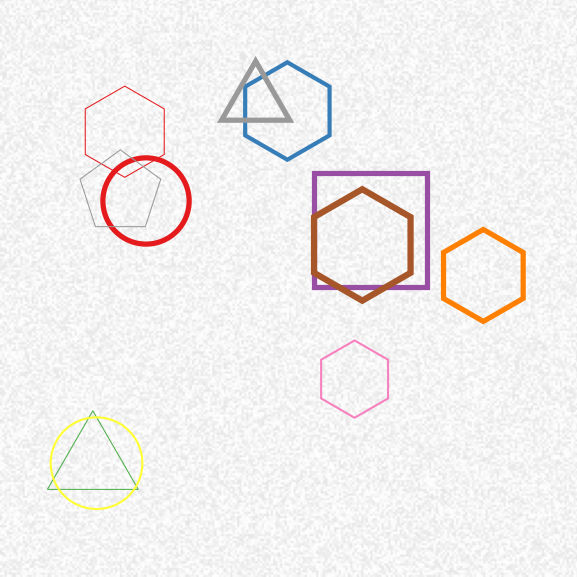[{"shape": "circle", "thickness": 2.5, "radius": 0.37, "center": [0.253, 0.651]}, {"shape": "hexagon", "thickness": 0.5, "radius": 0.39, "center": [0.216, 0.771]}, {"shape": "hexagon", "thickness": 2, "radius": 0.42, "center": [0.498, 0.807]}, {"shape": "triangle", "thickness": 0.5, "radius": 0.45, "center": [0.161, 0.197]}, {"shape": "square", "thickness": 2.5, "radius": 0.49, "center": [0.642, 0.601]}, {"shape": "hexagon", "thickness": 2.5, "radius": 0.4, "center": [0.837, 0.522]}, {"shape": "circle", "thickness": 1, "radius": 0.4, "center": [0.167, 0.197]}, {"shape": "hexagon", "thickness": 3, "radius": 0.48, "center": [0.627, 0.575]}, {"shape": "hexagon", "thickness": 1, "radius": 0.33, "center": [0.614, 0.343]}, {"shape": "triangle", "thickness": 2.5, "radius": 0.34, "center": [0.443, 0.825]}, {"shape": "pentagon", "thickness": 0.5, "radius": 0.37, "center": [0.208, 0.666]}]